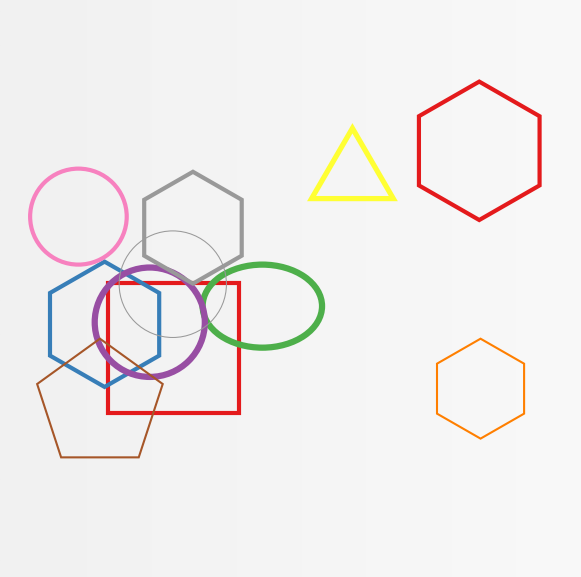[{"shape": "square", "thickness": 2, "radius": 0.57, "center": [0.299, 0.397]}, {"shape": "hexagon", "thickness": 2, "radius": 0.6, "center": [0.825, 0.738]}, {"shape": "hexagon", "thickness": 2, "radius": 0.54, "center": [0.18, 0.438]}, {"shape": "oval", "thickness": 3, "radius": 0.51, "center": [0.451, 0.469]}, {"shape": "circle", "thickness": 3, "radius": 0.47, "center": [0.258, 0.441]}, {"shape": "hexagon", "thickness": 1, "radius": 0.43, "center": [0.827, 0.326]}, {"shape": "triangle", "thickness": 2.5, "radius": 0.41, "center": [0.606, 0.696]}, {"shape": "pentagon", "thickness": 1, "radius": 0.57, "center": [0.172, 0.299]}, {"shape": "circle", "thickness": 2, "radius": 0.42, "center": [0.135, 0.624]}, {"shape": "hexagon", "thickness": 2, "radius": 0.48, "center": [0.332, 0.605]}, {"shape": "circle", "thickness": 0.5, "radius": 0.46, "center": [0.297, 0.507]}]